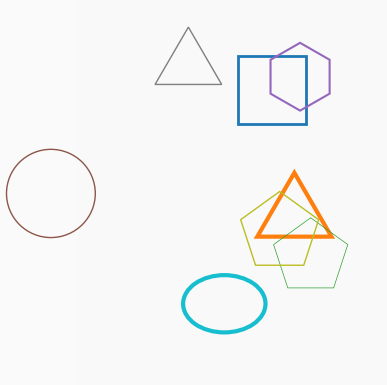[{"shape": "square", "thickness": 2, "radius": 0.44, "center": [0.702, 0.766]}, {"shape": "triangle", "thickness": 3, "radius": 0.55, "center": [0.76, 0.441]}, {"shape": "pentagon", "thickness": 0.5, "radius": 0.5, "center": [0.802, 0.334]}, {"shape": "hexagon", "thickness": 1.5, "radius": 0.44, "center": [0.774, 0.801]}, {"shape": "circle", "thickness": 1, "radius": 0.57, "center": [0.131, 0.498]}, {"shape": "triangle", "thickness": 1, "radius": 0.5, "center": [0.486, 0.83]}, {"shape": "pentagon", "thickness": 1, "radius": 0.53, "center": [0.722, 0.397]}, {"shape": "oval", "thickness": 3, "radius": 0.53, "center": [0.579, 0.211]}]